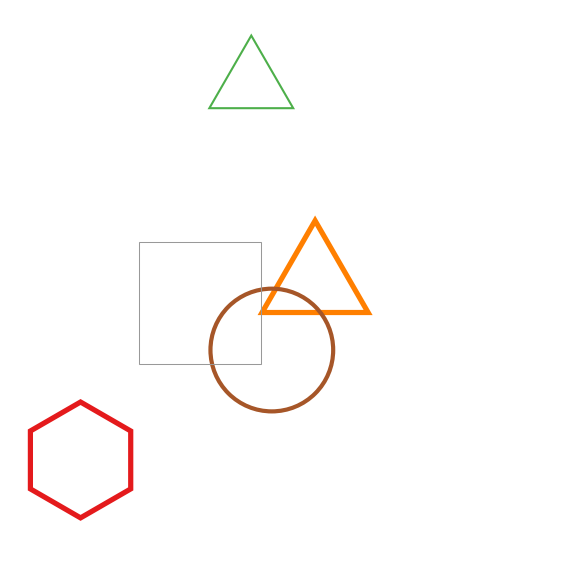[{"shape": "hexagon", "thickness": 2.5, "radius": 0.5, "center": [0.139, 0.203]}, {"shape": "triangle", "thickness": 1, "radius": 0.42, "center": [0.435, 0.854]}, {"shape": "triangle", "thickness": 2.5, "radius": 0.53, "center": [0.546, 0.511]}, {"shape": "circle", "thickness": 2, "radius": 0.53, "center": [0.471, 0.393]}, {"shape": "square", "thickness": 0.5, "radius": 0.53, "center": [0.346, 0.474]}]